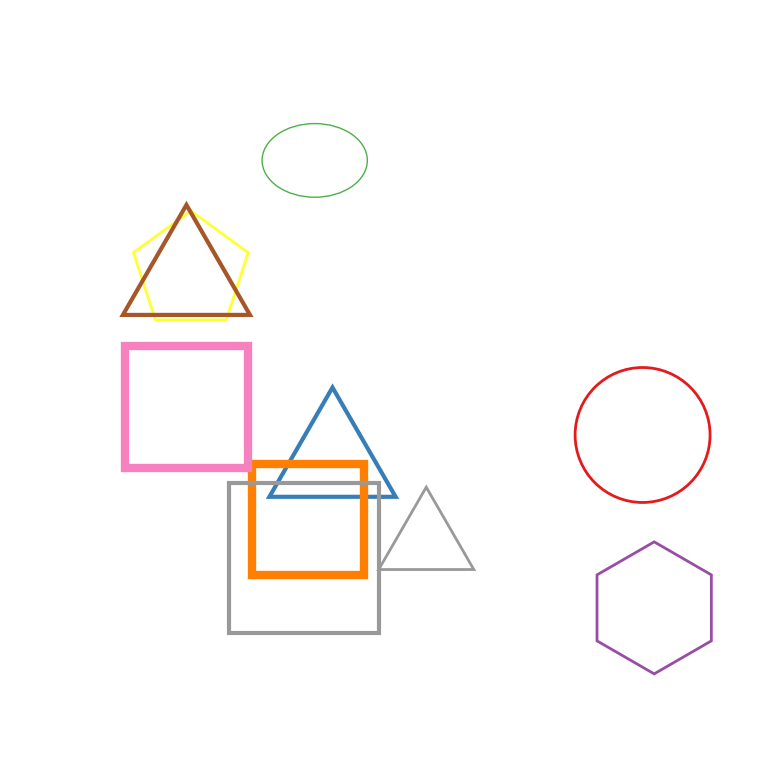[{"shape": "circle", "thickness": 1, "radius": 0.44, "center": [0.835, 0.435]}, {"shape": "triangle", "thickness": 1.5, "radius": 0.47, "center": [0.432, 0.402]}, {"shape": "oval", "thickness": 0.5, "radius": 0.34, "center": [0.409, 0.792]}, {"shape": "hexagon", "thickness": 1, "radius": 0.43, "center": [0.85, 0.211]}, {"shape": "square", "thickness": 3, "radius": 0.36, "center": [0.4, 0.325]}, {"shape": "pentagon", "thickness": 1, "radius": 0.39, "center": [0.248, 0.648]}, {"shape": "triangle", "thickness": 1.5, "radius": 0.48, "center": [0.242, 0.639]}, {"shape": "square", "thickness": 3, "radius": 0.4, "center": [0.242, 0.472]}, {"shape": "triangle", "thickness": 1, "radius": 0.36, "center": [0.554, 0.296]}, {"shape": "square", "thickness": 1.5, "radius": 0.49, "center": [0.395, 0.276]}]